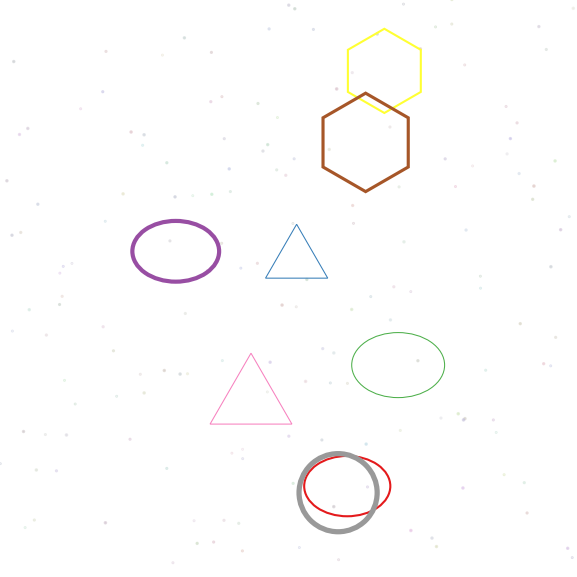[{"shape": "oval", "thickness": 1, "radius": 0.37, "center": [0.601, 0.157]}, {"shape": "triangle", "thickness": 0.5, "radius": 0.31, "center": [0.514, 0.549]}, {"shape": "oval", "thickness": 0.5, "radius": 0.4, "center": [0.689, 0.367]}, {"shape": "oval", "thickness": 2, "radius": 0.38, "center": [0.304, 0.564]}, {"shape": "hexagon", "thickness": 1, "radius": 0.36, "center": [0.666, 0.876]}, {"shape": "hexagon", "thickness": 1.5, "radius": 0.43, "center": [0.633, 0.753]}, {"shape": "triangle", "thickness": 0.5, "radius": 0.41, "center": [0.435, 0.306]}, {"shape": "circle", "thickness": 2.5, "radius": 0.34, "center": [0.585, 0.146]}]